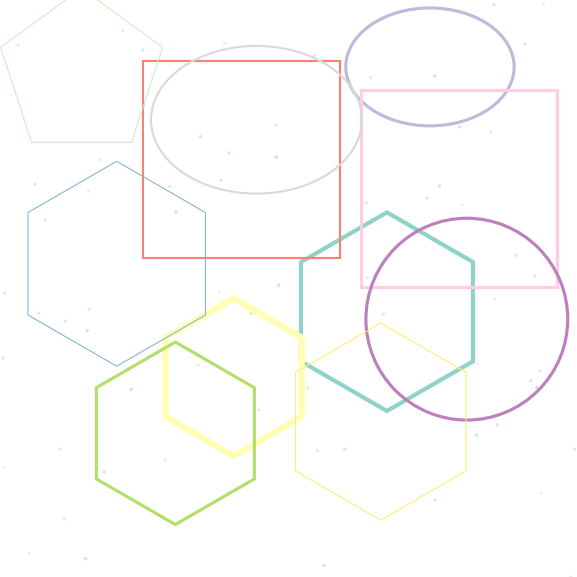[{"shape": "hexagon", "thickness": 2, "radius": 0.86, "center": [0.67, 0.459]}, {"shape": "hexagon", "thickness": 3, "radius": 0.68, "center": [0.405, 0.346]}, {"shape": "oval", "thickness": 1.5, "radius": 0.73, "center": [0.745, 0.883]}, {"shape": "square", "thickness": 1, "radius": 0.85, "center": [0.418, 0.723]}, {"shape": "hexagon", "thickness": 0.5, "radius": 0.89, "center": [0.202, 0.542]}, {"shape": "hexagon", "thickness": 1.5, "radius": 0.79, "center": [0.304, 0.249]}, {"shape": "square", "thickness": 1.5, "radius": 0.85, "center": [0.795, 0.673]}, {"shape": "oval", "thickness": 1, "radius": 0.91, "center": [0.444, 0.792]}, {"shape": "circle", "thickness": 1.5, "radius": 0.87, "center": [0.808, 0.447]}, {"shape": "pentagon", "thickness": 0.5, "radius": 0.74, "center": [0.141, 0.872]}, {"shape": "hexagon", "thickness": 0.5, "radius": 0.85, "center": [0.659, 0.269]}]